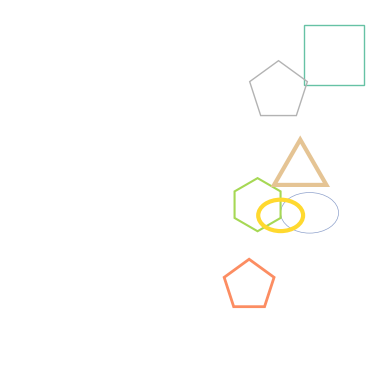[{"shape": "square", "thickness": 1, "radius": 0.39, "center": [0.868, 0.857]}, {"shape": "pentagon", "thickness": 2, "radius": 0.34, "center": [0.647, 0.259]}, {"shape": "oval", "thickness": 0.5, "radius": 0.38, "center": [0.804, 0.447]}, {"shape": "hexagon", "thickness": 1.5, "radius": 0.34, "center": [0.669, 0.468]}, {"shape": "oval", "thickness": 3, "radius": 0.29, "center": [0.729, 0.441]}, {"shape": "triangle", "thickness": 3, "radius": 0.39, "center": [0.78, 0.559]}, {"shape": "pentagon", "thickness": 1, "radius": 0.39, "center": [0.723, 0.764]}]